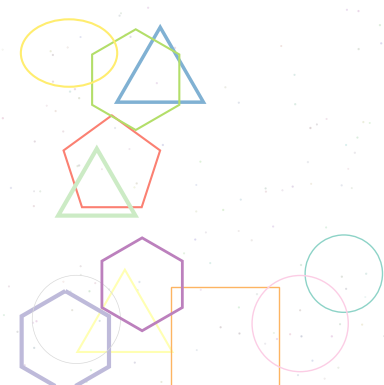[{"shape": "circle", "thickness": 1, "radius": 0.5, "center": [0.893, 0.289]}, {"shape": "triangle", "thickness": 1.5, "radius": 0.71, "center": [0.324, 0.157]}, {"shape": "hexagon", "thickness": 3, "radius": 0.65, "center": [0.17, 0.113]}, {"shape": "pentagon", "thickness": 1.5, "radius": 0.66, "center": [0.291, 0.568]}, {"shape": "triangle", "thickness": 2.5, "radius": 0.65, "center": [0.416, 0.799]}, {"shape": "square", "thickness": 1, "radius": 0.71, "center": [0.584, 0.113]}, {"shape": "hexagon", "thickness": 1.5, "radius": 0.65, "center": [0.353, 0.793]}, {"shape": "circle", "thickness": 1, "radius": 0.62, "center": [0.78, 0.16]}, {"shape": "circle", "thickness": 0.5, "radius": 0.57, "center": [0.198, 0.17]}, {"shape": "hexagon", "thickness": 2, "radius": 0.6, "center": [0.369, 0.262]}, {"shape": "triangle", "thickness": 3, "radius": 0.58, "center": [0.251, 0.498]}, {"shape": "oval", "thickness": 1.5, "radius": 0.63, "center": [0.179, 0.862]}]